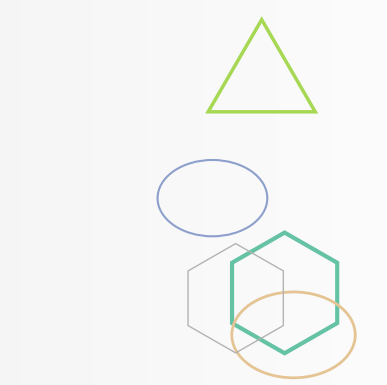[{"shape": "hexagon", "thickness": 3, "radius": 0.78, "center": [0.735, 0.239]}, {"shape": "oval", "thickness": 1.5, "radius": 0.71, "center": [0.548, 0.485]}, {"shape": "triangle", "thickness": 2.5, "radius": 0.8, "center": [0.675, 0.789]}, {"shape": "oval", "thickness": 2, "radius": 0.8, "center": [0.757, 0.13]}, {"shape": "hexagon", "thickness": 1, "radius": 0.71, "center": [0.608, 0.225]}]